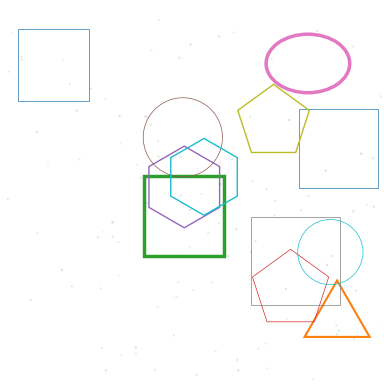[{"shape": "square", "thickness": 0.5, "radius": 0.52, "center": [0.88, 0.615]}, {"shape": "square", "thickness": 0.5, "radius": 0.46, "center": [0.14, 0.831]}, {"shape": "triangle", "thickness": 1.5, "radius": 0.49, "center": [0.876, 0.174]}, {"shape": "square", "thickness": 2.5, "radius": 0.52, "center": [0.478, 0.439]}, {"shape": "pentagon", "thickness": 0.5, "radius": 0.52, "center": [0.755, 0.248]}, {"shape": "hexagon", "thickness": 1, "radius": 0.53, "center": [0.479, 0.514]}, {"shape": "circle", "thickness": 0.5, "radius": 0.51, "center": [0.475, 0.643]}, {"shape": "oval", "thickness": 2.5, "radius": 0.54, "center": [0.8, 0.835]}, {"shape": "square", "thickness": 0.5, "radius": 0.57, "center": [0.768, 0.322]}, {"shape": "pentagon", "thickness": 1, "radius": 0.49, "center": [0.711, 0.683]}, {"shape": "hexagon", "thickness": 1, "radius": 0.5, "center": [0.53, 0.541]}, {"shape": "circle", "thickness": 0.5, "radius": 0.42, "center": [0.858, 0.345]}]